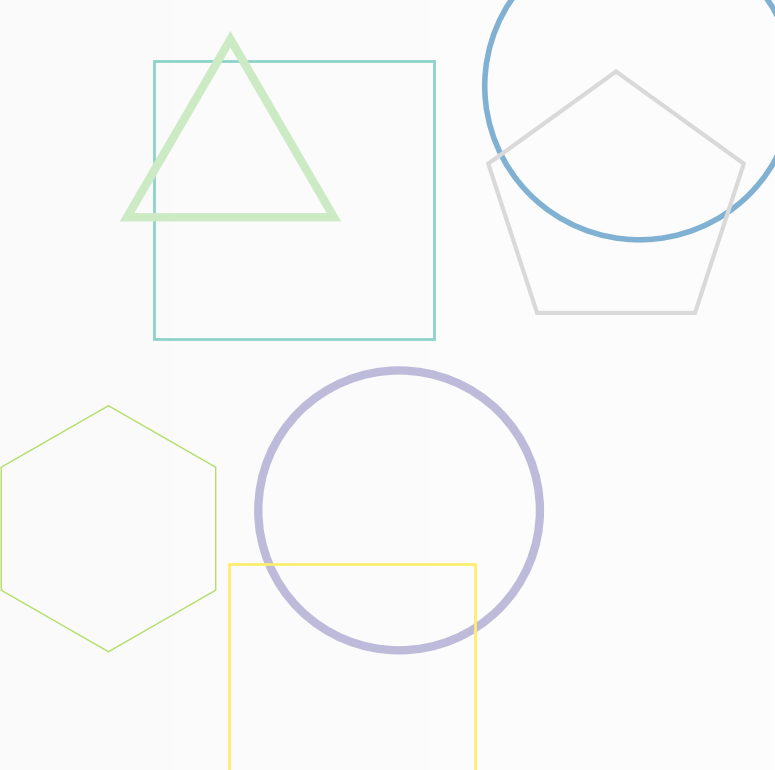[{"shape": "square", "thickness": 1, "radius": 0.9, "center": [0.379, 0.74]}, {"shape": "circle", "thickness": 3, "radius": 0.91, "center": [0.515, 0.337]}, {"shape": "circle", "thickness": 2, "radius": 1.0, "center": [0.825, 0.888]}, {"shape": "hexagon", "thickness": 0.5, "radius": 0.8, "center": [0.14, 0.313]}, {"shape": "pentagon", "thickness": 1.5, "radius": 0.87, "center": [0.795, 0.734]}, {"shape": "triangle", "thickness": 3, "radius": 0.77, "center": [0.297, 0.795]}, {"shape": "square", "thickness": 1, "radius": 0.79, "center": [0.454, 0.109]}]